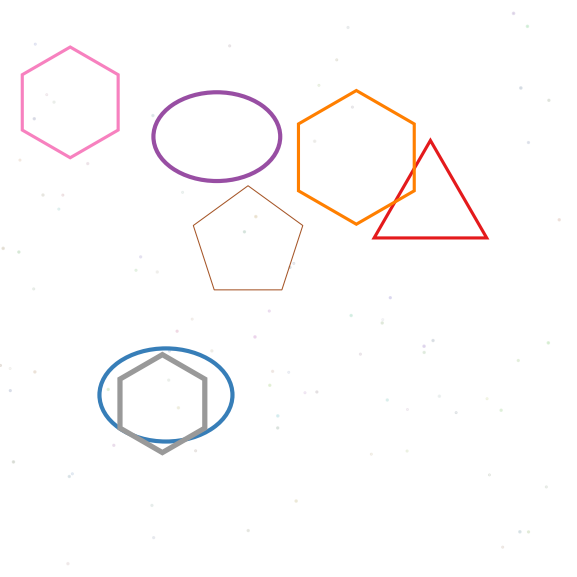[{"shape": "triangle", "thickness": 1.5, "radius": 0.56, "center": [0.745, 0.643]}, {"shape": "oval", "thickness": 2, "radius": 0.58, "center": [0.287, 0.315]}, {"shape": "oval", "thickness": 2, "radius": 0.55, "center": [0.375, 0.763]}, {"shape": "hexagon", "thickness": 1.5, "radius": 0.58, "center": [0.617, 0.727]}, {"shape": "pentagon", "thickness": 0.5, "radius": 0.5, "center": [0.43, 0.578]}, {"shape": "hexagon", "thickness": 1.5, "radius": 0.48, "center": [0.122, 0.822]}, {"shape": "hexagon", "thickness": 2.5, "radius": 0.42, "center": [0.281, 0.3]}]